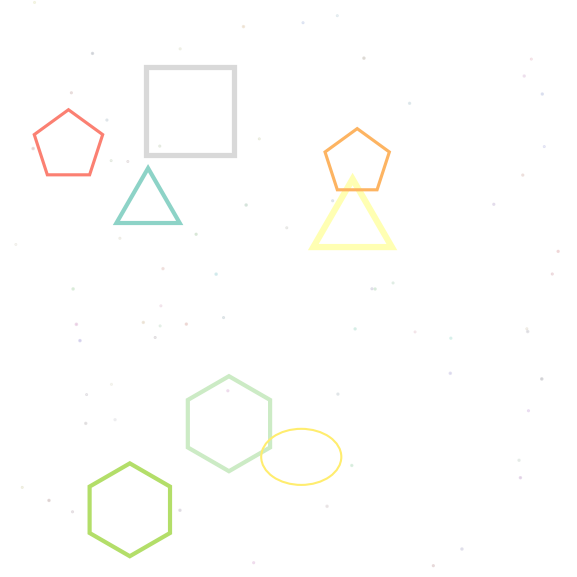[{"shape": "triangle", "thickness": 2, "radius": 0.32, "center": [0.256, 0.645]}, {"shape": "triangle", "thickness": 3, "radius": 0.39, "center": [0.611, 0.611]}, {"shape": "pentagon", "thickness": 1.5, "radius": 0.31, "center": [0.119, 0.747]}, {"shape": "pentagon", "thickness": 1.5, "radius": 0.29, "center": [0.619, 0.718]}, {"shape": "hexagon", "thickness": 2, "radius": 0.4, "center": [0.225, 0.116]}, {"shape": "square", "thickness": 2.5, "radius": 0.38, "center": [0.329, 0.807]}, {"shape": "hexagon", "thickness": 2, "radius": 0.41, "center": [0.396, 0.265]}, {"shape": "oval", "thickness": 1, "radius": 0.35, "center": [0.522, 0.208]}]